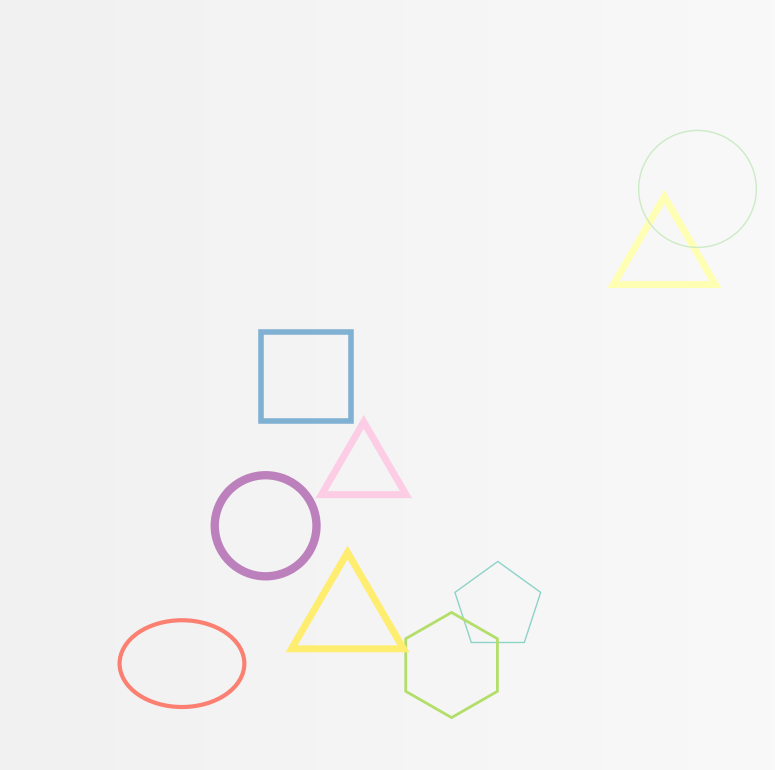[{"shape": "pentagon", "thickness": 0.5, "radius": 0.29, "center": [0.642, 0.213]}, {"shape": "triangle", "thickness": 2.5, "radius": 0.38, "center": [0.857, 0.668]}, {"shape": "oval", "thickness": 1.5, "radius": 0.4, "center": [0.235, 0.138]}, {"shape": "square", "thickness": 2, "radius": 0.29, "center": [0.395, 0.511]}, {"shape": "hexagon", "thickness": 1, "radius": 0.34, "center": [0.583, 0.136]}, {"shape": "triangle", "thickness": 2.5, "radius": 0.31, "center": [0.469, 0.389]}, {"shape": "circle", "thickness": 3, "radius": 0.33, "center": [0.343, 0.317]}, {"shape": "circle", "thickness": 0.5, "radius": 0.38, "center": [0.9, 0.755]}, {"shape": "triangle", "thickness": 2.5, "radius": 0.42, "center": [0.448, 0.199]}]